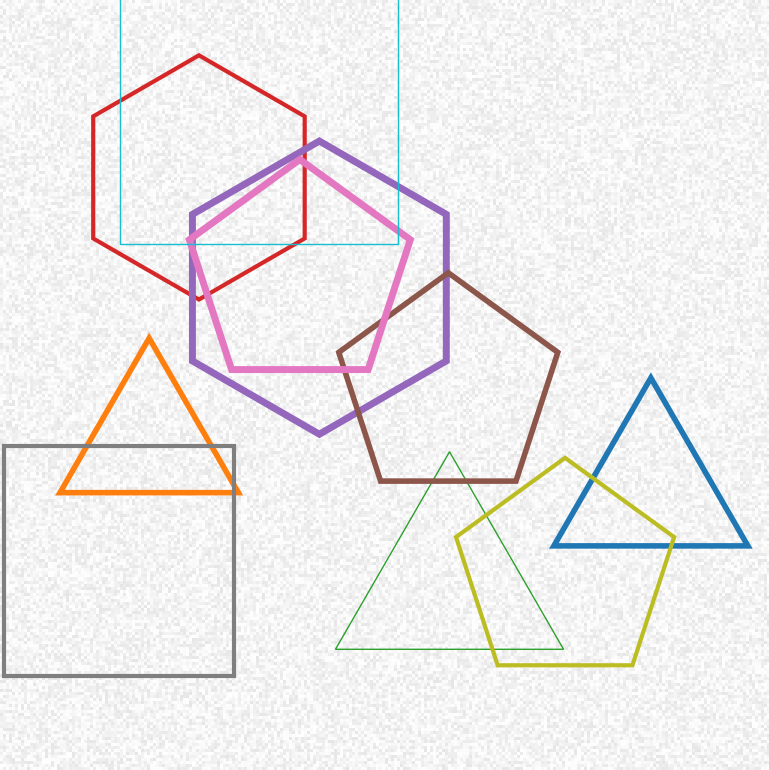[{"shape": "triangle", "thickness": 2, "radius": 0.73, "center": [0.845, 0.364]}, {"shape": "triangle", "thickness": 2, "radius": 0.67, "center": [0.194, 0.427]}, {"shape": "triangle", "thickness": 0.5, "radius": 0.86, "center": [0.584, 0.242]}, {"shape": "hexagon", "thickness": 1.5, "radius": 0.79, "center": [0.258, 0.77]}, {"shape": "hexagon", "thickness": 2.5, "radius": 0.95, "center": [0.415, 0.626]}, {"shape": "pentagon", "thickness": 2, "radius": 0.75, "center": [0.582, 0.496]}, {"shape": "pentagon", "thickness": 2.5, "radius": 0.75, "center": [0.389, 0.642]}, {"shape": "square", "thickness": 1.5, "radius": 0.75, "center": [0.154, 0.271]}, {"shape": "pentagon", "thickness": 1.5, "radius": 0.74, "center": [0.734, 0.256]}, {"shape": "square", "thickness": 0.5, "radius": 0.9, "center": [0.337, 0.864]}]